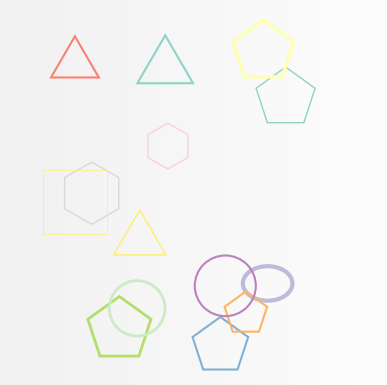[{"shape": "pentagon", "thickness": 1, "radius": 0.4, "center": [0.737, 0.746]}, {"shape": "triangle", "thickness": 1.5, "radius": 0.42, "center": [0.426, 0.825]}, {"shape": "pentagon", "thickness": 2.5, "radius": 0.41, "center": [0.68, 0.867]}, {"shape": "oval", "thickness": 3, "radius": 0.32, "center": [0.691, 0.264]}, {"shape": "triangle", "thickness": 1.5, "radius": 0.36, "center": [0.193, 0.834]}, {"shape": "pentagon", "thickness": 1.5, "radius": 0.38, "center": [0.569, 0.101]}, {"shape": "pentagon", "thickness": 1.5, "radius": 0.29, "center": [0.634, 0.185]}, {"shape": "pentagon", "thickness": 2, "radius": 0.43, "center": [0.308, 0.144]}, {"shape": "hexagon", "thickness": 1, "radius": 0.3, "center": [0.433, 0.621]}, {"shape": "hexagon", "thickness": 1, "radius": 0.4, "center": [0.237, 0.498]}, {"shape": "circle", "thickness": 1.5, "radius": 0.39, "center": [0.581, 0.258]}, {"shape": "circle", "thickness": 2, "radius": 0.36, "center": [0.354, 0.199]}, {"shape": "triangle", "thickness": 1, "radius": 0.39, "center": [0.361, 0.377]}, {"shape": "square", "thickness": 0.5, "radius": 0.41, "center": [0.193, 0.475]}]